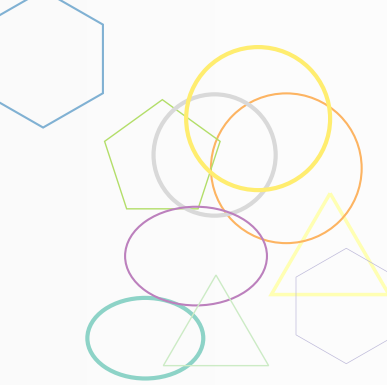[{"shape": "oval", "thickness": 3, "radius": 0.75, "center": [0.375, 0.122]}, {"shape": "triangle", "thickness": 2.5, "radius": 0.88, "center": [0.852, 0.323]}, {"shape": "hexagon", "thickness": 0.5, "radius": 0.75, "center": [0.894, 0.205]}, {"shape": "hexagon", "thickness": 1.5, "radius": 0.89, "center": [0.111, 0.847]}, {"shape": "circle", "thickness": 1.5, "radius": 0.97, "center": [0.739, 0.563]}, {"shape": "pentagon", "thickness": 1, "radius": 0.78, "center": [0.419, 0.584]}, {"shape": "circle", "thickness": 3, "radius": 0.79, "center": [0.554, 0.597]}, {"shape": "oval", "thickness": 1.5, "radius": 0.92, "center": [0.506, 0.335]}, {"shape": "triangle", "thickness": 1, "radius": 0.78, "center": [0.557, 0.129]}, {"shape": "circle", "thickness": 3, "radius": 0.93, "center": [0.666, 0.692]}]